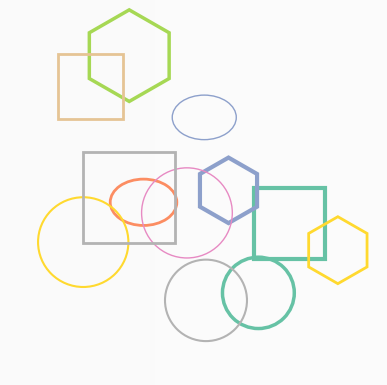[{"shape": "circle", "thickness": 2.5, "radius": 0.46, "center": [0.667, 0.239]}, {"shape": "square", "thickness": 3, "radius": 0.46, "center": [0.747, 0.419]}, {"shape": "oval", "thickness": 2, "radius": 0.43, "center": [0.37, 0.475]}, {"shape": "oval", "thickness": 1, "radius": 0.41, "center": [0.527, 0.695]}, {"shape": "hexagon", "thickness": 3, "radius": 0.43, "center": [0.59, 0.506]}, {"shape": "circle", "thickness": 1, "radius": 0.59, "center": [0.482, 0.447]}, {"shape": "hexagon", "thickness": 2.5, "radius": 0.59, "center": [0.334, 0.855]}, {"shape": "hexagon", "thickness": 2, "radius": 0.43, "center": [0.872, 0.35]}, {"shape": "circle", "thickness": 1.5, "radius": 0.58, "center": [0.215, 0.371]}, {"shape": "square", "thickness": 2, "radius": 0.42, "center": [0.234, 0.775]}, {"shape": "circle", "thickness": 1.5, "radius": 0.53, "center": [0.532, 0.22]}, {"shape": "square", "thickness": 2, "radius": 0.59, "center": [0.332, 0.486]}]